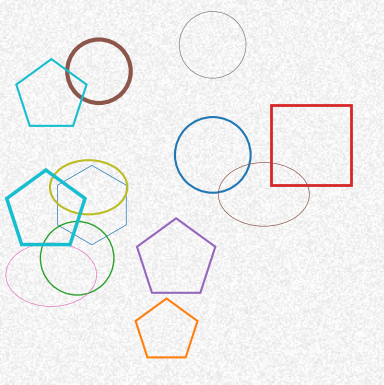[{"shape": "circle", "thickness": 1.5, "radius": 0.49, "center": [0.553, 0.598]}, {"shape": "hexagon", "thickness": 0.5, "radius": 0.52, "center": [0.239, 0.467]}, {"shape": "pentagon", "thickness": 1.5, "radius": 0.42, "center": [0.433, 0.14]}, {"shape": "circle", "thickness": 1, "radius": 0.48, "center": [0.2, 0.329]}, {"shape": "square", "thickness": 2, "radius": 0.52, "center": [0.808, 0.624]}, {"shape": "pentagon", "thickness": 1.5, "radius": 0.53, "center": [0.458, 0.326]}, {"shape": "oval", "thickness": 0.5, "radius": 0.59, "center": [0.685, 0.495]}, {"shape": "circle", "thickness": 3, "radius": 0.41, "center": [0.257, 0.815]}, {"shape": "oval", "thickness": 0.5, "radius": 0.59, "center": [0.133, 0.286]}, {"shape": "circle", "thickness": 0.5, "radius": 0.43, "center": [0.552, 0.884]}, {"shape": "oval", "thickness": 1.5, "radius": 0.5, "center": [0.23, 0.514]}, {"shape": "pentagon", "thickness": 2.5, "radius": 0.53, "center": [0.119, 0.451]}, {"shape": "pentagon", "thickness": 1.5, "radius": 0.48, "center": [0.134, 0.751]}]